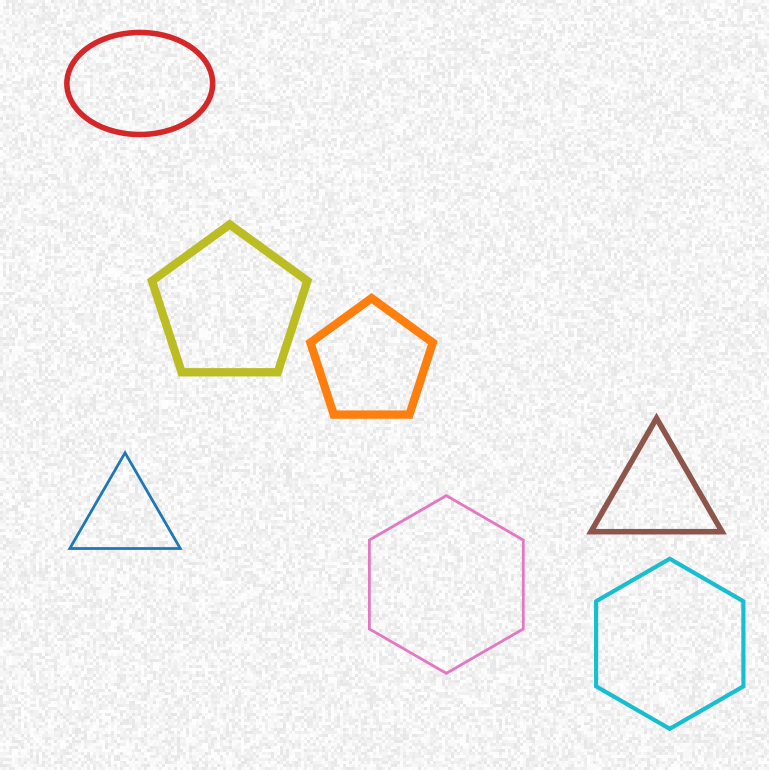[{"shape": "triangle", "thickness": 1, "radius": 0.41, "center": [0.162, 0.329]}, {"shape": "pentagon", "thickness": 3, "radius": 0.42, "center": [0.483, 0.529]}, {"shape": "oval", "thickness": 2, "radius": 0.47, "center": [0.182, 0.892]}, {"shape": "triangle", "thickness": 2, "radius": 0.49, "center": [0.853, 0.359]}, {"shape": "hexagon", "thickness": 1, "radius": 0.58, "center": [0.58, 0.241]}, {"shape": "pentagon", "thickness": 3, "radius": 0.53, "center": [0.298, 0.602]}, {"shape": "hexagon", "thickness": 1.5, "radius": 0.55, "center": [0.87, 0.164]}]